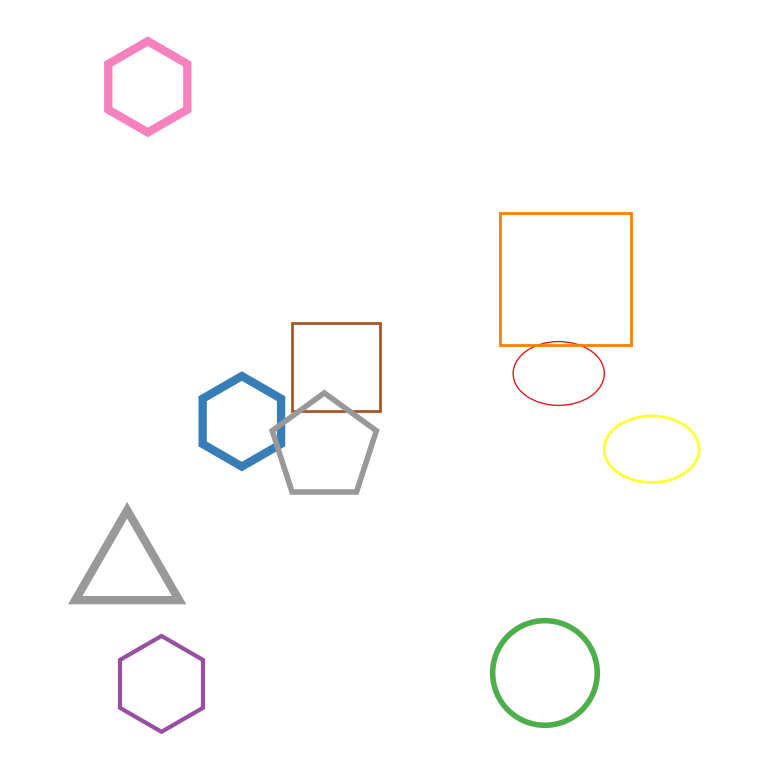[{"shape": "oval", "thickness": 0.5, "radius": 0.3, "center": [0.726, 0.515]}, {"shape": "hexagon", "thickness": 3, "radius": 0.29, "center": [0.314, 0.453]}, {"shape": "circle", "thickness": 2, "radius": 0.34, "center": [0.708, 0.126]}, {"shape": "hexagon", "thickness": 1.5, "radius": 0.31, "center": [0.21, 0.112]}, {"shape": "square", "thickness": 1, "radius": 0.43, "center": [0.734, 0.637]}, {"shape": "oval", "thickness": 1, "radius": 0.31, "center": [0.846, 0.417]}, {"shape": "square", "thickness": 1, "radius": 0.29, "center": [0.436, 0.524]}, {"shape": "hexagon", "thickness": 3, "radius": 0.3, "center": [0.192, 0.887]}, {"shape": "triangle", "thickness": 3, "radius": 0.39, "center": [0.165, 0.26]}, {"shape": "pentagon", "thickness": 2, "radius": 0.36, "center": [0.421, 0.419]}]